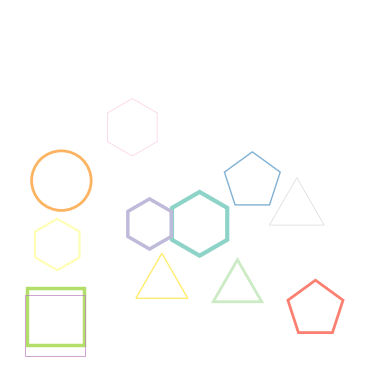[{"shape": "hexagon", "thickness": 3, "radius": 0.41, "center": [0.518, 0.419]}, {"shape": "hexagon", "thickness": 1.5, "radius": 0.33, "center": [0.149, 0.365]}, {"shape": "hexagon", "thickness": 2.5, "radius": 0.33, "center": [0.388, 0.418]}, {"shape": "pentagon", "thickness": 2, "radius": 0.38, "center": [0.819, 0.197]}, {"shape": "pentagon", "thickness": 1, "radius": 0.38, "center": [0.655, 0.529]}, {"shape": "circle", "thickness": 2, "radius": 0.39, "center": [0.159, 0.531]}, {"shape": "square", "thickness": 2.5, "radius": 0.37, "center": [0.145, 0.177]}, {"shape": "hexagon", "thickness": 0.5, "radius": 0.37, "center": [0.344, 0.669]}, {"shape": "triangle", "thickness": 0.5, "radius": 0.41, "center": [0.771, 0.456]}, {"shape": "square", "thickness": 0.5, "radius": 0.39, "center": [0.142, 0.155]}, {"shape": "triangle", "thickness": 2, "radius": 0.36, "center": [0.617, 0.253]}, {"shape": "triangle", "thickness": 1, "radius": 0.39, "center": [0.42, 0.264]}]